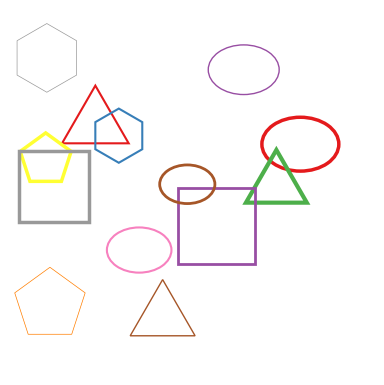[{"shape": "oval", "thickness": 2.5, "radius": 0.5, "center": [0.78, 0.626]}, {"shape": "triangle", "thickness": 1.5, "radius": 0.5, "center": [0.248, 0.678]}, {"shape": "hexagon", "thickness": 1.5, "radius": 0.35, "center": [0.309, 0.648]}, {"shape": "triangle", "thickness": 3, "radius": 0.46, "center": [0.718, 0.519]}, {"shape": "square", "thickness": 2, "radius": 0.5, "center": [0.562, 0.413]}, {"shape": "oval", "thickness": 1, "radius": 0.46, "center": [0.633, 0.819]}, {"shape": "pentagon", "thickness": 0.5, "radius": 0.48, "center": [0.13, 0.21]}, {"shape": "pentagon", "thickness": 2.5, "radius": 0.35, "center": [0.119, 0.585]}, {"shape": "triangle", "thickness": 1, "radius": 0.49, "center": [0.422, 0.176]}, {"shape": "oval", "thickness": 2, "radius": 0.36, "center": [0.486, 0.521]}, {"shape": "oval", "thickness": 1.5, "radius": 0.42, "center": [0.361, 0.351]}, {"shape": "hexagon", "thickness": 0.5, "radius": 0.45, "center": [0.122, 0.85]}, {"shape": "square", "thickness": 2.5, "radius": 0.46, "center": [0.14, 0.516]}]